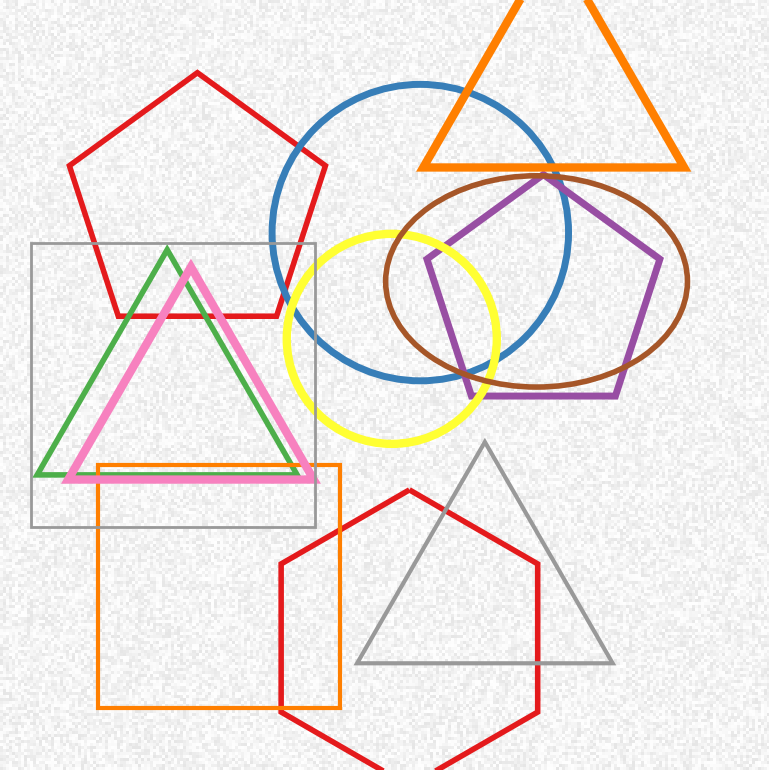[{"shape": "pentagon", "thickness": 2, "radius": 0.87, "center": [0.256, 0.731]}, {"shape": "hexagon", "thickness": 2, "radius": 0.96, "center": [0.532, 0.171]}, {"shape": "circle", "thickness": 2.5, "radius": 0.96, "center": [0.546, 0.698]}, {"shape": "triangle", "thickness": 2, "radius": 0.97, "center": [0.217, 0.481]}, {"shape": "pentagon", "thickness": 2.5, "radius": 0.8, "center": [0.706, 0.614]}, {"shape": "square", "thickness": 1.5, "radius": 0.79, "center": [0.285, 0.238]}, {"shape": "triangle", "thickness": 3, "radius": 0.98, "center": [0.719, 0.88]}, {"shape": "circle", "thickness": 3, "radius": 0.68, "center": [0.509, 0.56]}, {"shape": "oval", "thickness": 2, "radius": 0.98, "center": [0.697, 0.635]}, {"shape": "triangle", "thickness": 3, "radius": 0.92, "center": [0.248, 0.469]}, {"shape": "square", "thickness": 1, "radius": 0.92, "center": [0.224, 0.5]}, {"shape": "triangle", "thickness": 1.5, "radius": 0.96, "center": [0.63, 0.234]}]